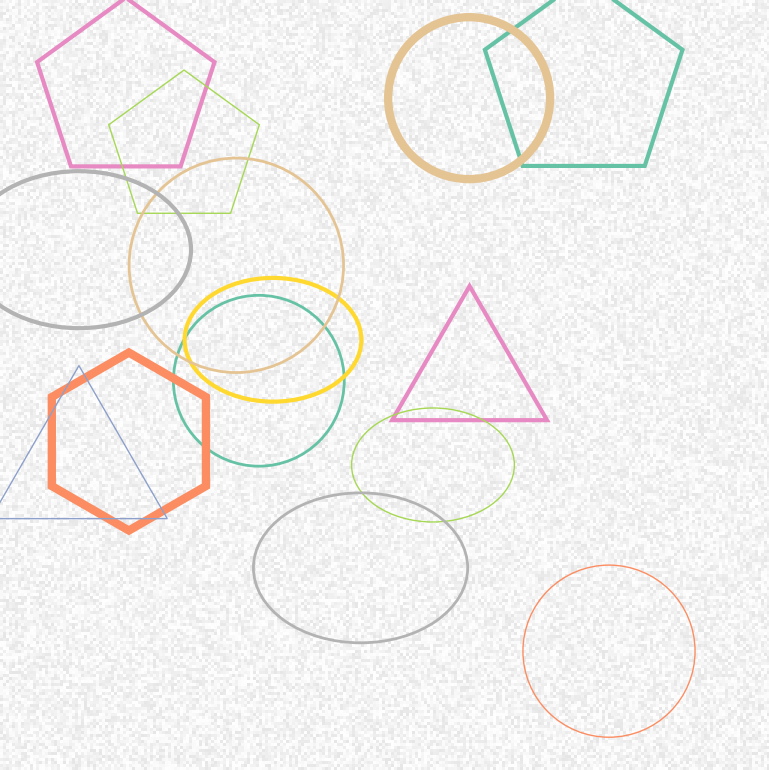[{"shape": "pentagon", "thickness": 1.5, "radius": 0.67, "center": [0.758, 0.894]}, {"shape": "circle", "thickness": 1, "radius": 0.55, "center": [0.336, 0.506]}, {"shape": "circle", "thickness": 0.5, "radius": 0.56, "center": [0.791, 0.154]}, {"shape": "hexagon", "thickness": 3, "radius": 0.58, "center": [0.167, 0.427]}, {"shape": "triangle", "thickness": 0.5, "radius": 0.66, "center": [0.102, 0.393]}, {"shape": "triangle", "thickness": 1.5, "radius": 0.58, "center": [0.61, 0.512]}, {"shape": "pentagon", "thickness": 1.5, "radius": 0.61, "center": [0.163, 0.882]}, {"shape": "oval", "thickness": 0.5, "radius": 0.53, "center": [0.562, 0.396]}, {"shape": "pentagon", "thickness": 0.5, "radius": 0.51, "center": [0.239, 0.806]}, {"shape": "oval", "thickness": 1.5, "radius": 0.57, "center": [0.355, 0.559]}, {"shape": "circle", "thickness": 3, "radius": 0.53, "center": [0.609, 0.873]}, {"shape": "circle", "thickness": 1, "radius": 0.7, "center": [0.307, 0.655]}, {"shape": "oval", "thickness": 1.5, "radius": 0.73, "center": [0.102, 0.676]}, {"shape": "oval", "thickness": 1, "radius": 0.7, "center": [0.468, 0.263]}]